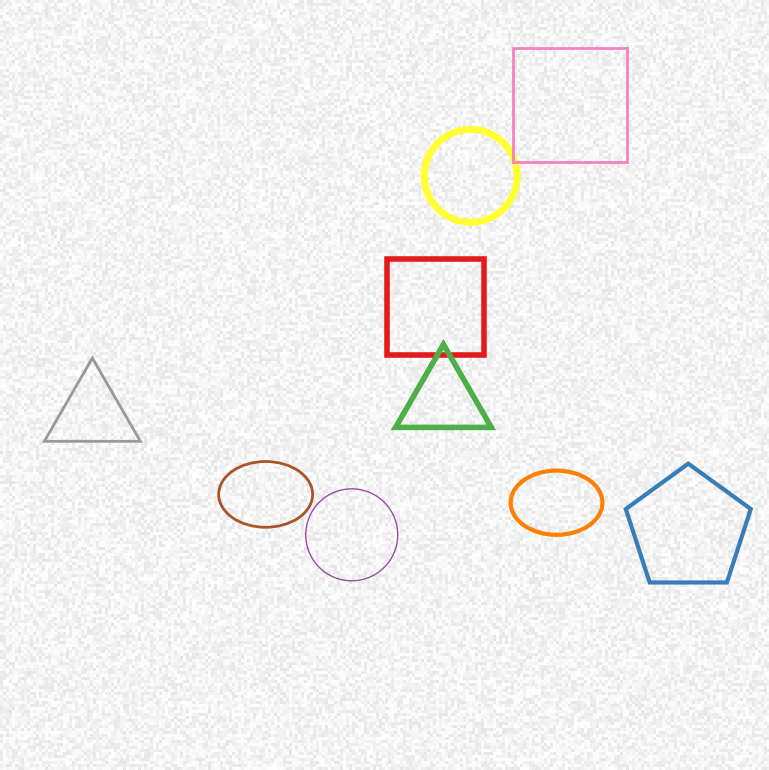[{"shape": "square", "thickness": 2, "radius": 0.31, "center": [0.565, 0.601]}, {"shape": "pentagon", "thickness": 1.5, "radius": 0.43, "center": [0.894, 0.313]}, {"shape": "triangle", "thickness": 2, "radius": 0.36, "center": [0.576, 0.481]}, {"shape": "circle", "thickness": 0.5, "radius": 0.3, "center": [0.457, 0.305]}, {"shape": "oval", "thickness": 1.5, "radius": 0.3, "center": [0.723, 0.347]}, {"shape": "circle", "thickness": 2.5, "radius": 0.3, "center": [0.611, 0.772]}, {"shape": "oval", "thickness": 1, "radius": 0.3, "center": [0.345, 0.358]}, {"shape": "square", "thickness": 1, "radius": 0.37, "center": [0.74, 0.864]}, {"shape": "triangle", "thickness": 1, "radius": 0.36, "center": [0.12, 0.463]}]